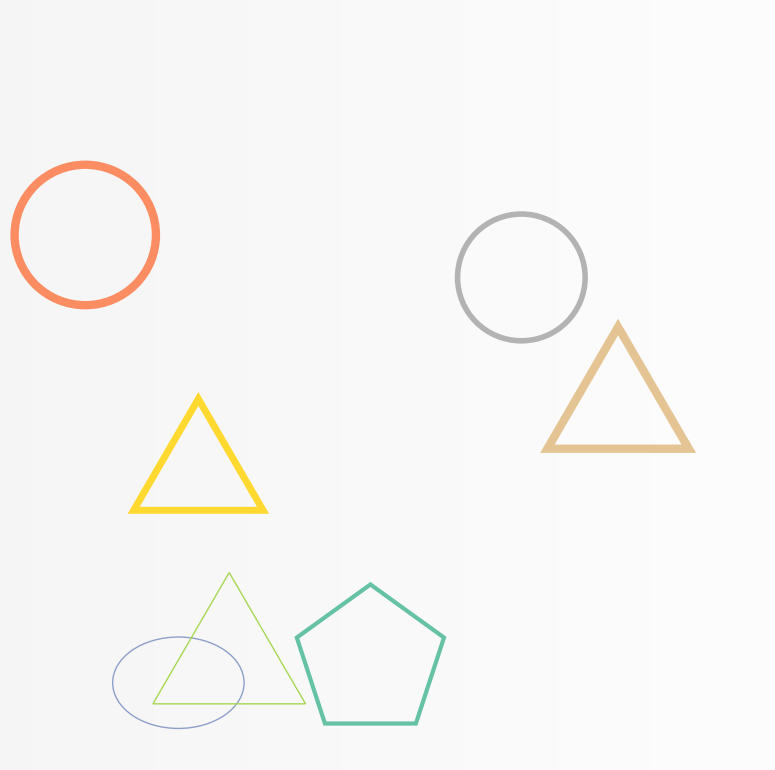[{"shape": "pentagon", "thickness": 1.5, "radius": 0.5, "center": [0.478, 0.141]}, {"shape": "circle", "thickness": 3, "radius": 0.46, "center": [0.11, 0.695]}, {"shape": "oval", "thickness": 0.5, "radius": 0.42, "center": [0.23, 0.113]}, {"shape": "triangle", "thickness": 0.5, "radius": 0.57, "center": [0.296, 0.143]}, {"shape": "triangle", "thickness": 2.5, "radius": 0.48, "center": [0.256, 0.385]}, {"shape": "triangle", "thickness": 3, "radius": 0.53, "center": [0.798, 0.47]}, {"shape": "circle", "thickness": 2, "radius": 0.41, "center": [0.673, 0.64]}]